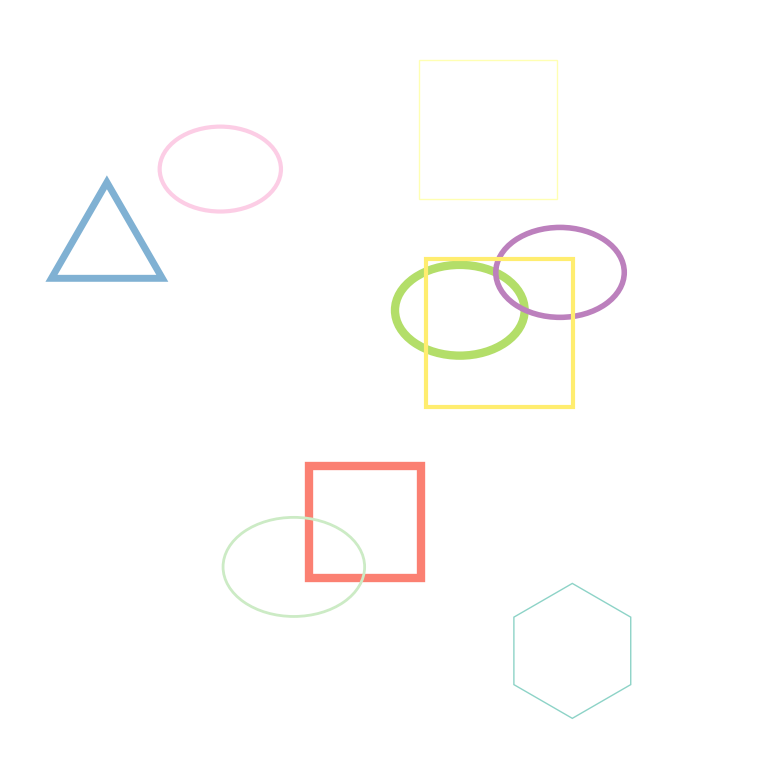[{"shape": "hexagon", "thickness": 0.5, "radius": 0.44, "center": [0.743, 0.155]}, {"shape": "square", "thickness": 0.5, "radius": 0.45, "center": [0.634, 0.832]}, {"shape": "square", "thickness": 3, "radius": 0.37, "center": [0.474, 0.322]}, {"shape": "triangle", "thickness": 2.5, "radius": 0.42, "center": [0.139, 0.68]}, {"shape": "oval", "thickness": 3, "radius": 0.42, "center": [0.597, 0.597]}, {"shape": "oval", "thickness": 1.5, "radius": 0.39, "center": [0.286, 0.78]}, {"shape": "oval", "thickness": 2, "radius": 0.42, "center": [0.727, 0.646]}, {"shape": "oval", "thickness": 1, "radius": 0.46, "center": [0.382, 0.264]}, {"shape": "square", "thickness": 1.5, "radius": 0.48, "center": [0.649, 0.568]}]